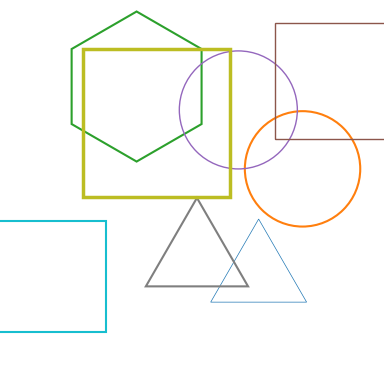[{"shape": "triangle", "thickness": 0.5, "radius": 0.72, "center": [0.672, 0.287]}, {"shape": "circle", "thickness": 1.5, "radius": 0.75, "center": [0.786, 0.561]}, {"shape": "hexagon", "thickness": 1.5, "radius": 0.97, "center": [0.355, 0.775]}, {"shape": "circle", "thickness": 1, "radius": 0.77, "center": [0.619, 0.714]}, {"shape": "square", "thickness": 1, "radius": 0.75, "center": [0.863, 0.789]}, {"shape": "triangle", "thickness": 1.5, "radius": 0.77, "center": [0.512, 0.333]}, {"shape": "square", "thickness": 2.5, "radius": 0.96, "center": [0.406, 0.681]}, {"shape": "square", "thickness": 1.5, "radius": 0.72, "center": [0.132, 0.282]}]